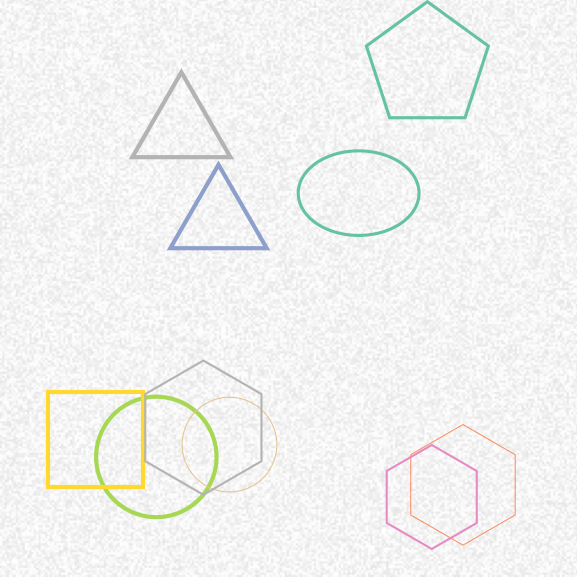[{"shape": "pentagon", "thickness": 1.5, "radius": 0.56, "center": [0.74, 0.885]}, {"shape": "oval", "thickness": 1.5, "radius": 0.52, "center": [0.621, 0.665]}, {"shape": "hexagon", "thickness": 0.5, "radius": 0.52, "center": [0.802, 0.16]}, {"shape": "triangle", "thickness": 2, "radius": 0.48, "center": [0.378, 0.618]}, {"shape": "hexagon", "thickness": 1, "radius": 0.45, "center": [0.748, 0.139]}, {"shape": "circle", "thickness": 2, "radius": 0.52, "center": [0.271, 0.208]}, {"shape": "square", "thickness": 2, "radius": 0.41, "center": [0.166, 0.238]}, {"shape": "circle", "thickness": 0.5, "radius": 0.41, "center": [0.397, 0.229]}, {"shape": "triangle", "thickness": 2, "radius": 0.49, "center": [0.314, 0.776]}, {"shape": "hexagon", "thickness": 1, "radius": 0.58, "center": [0.352, 0.259]}]